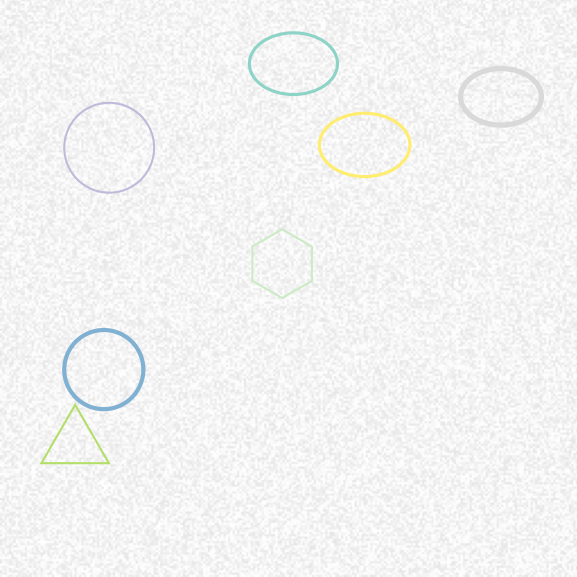[{"shape": "oval", "thickness": 1.5, "radius": 0.38, "center": [0.508, 0.889]}, {"shape": "circle", "thickness": 1, "radius": 0.39, "center": [0.189, 0.743]}, {"shape": "circle", "thickness": 2, "radius": 0.34, "center": [0.18, 0.359]}, {"shape": "triangle", "thickness": 1, "radius": 0.34, "center": [0.13, 0.231]}, {"shape": "oval", "thickness": 2.5, "radius": 0.35, "center": [0.868, 0.831]}, {"shape": "hexagon", "thickness": 1, "radius": 0.3, "center": [0.489, 0.543]}, {"shape": "oval", "thickness": 1.5, "radius": 0.39, "center": [0.631, 0.748]}]